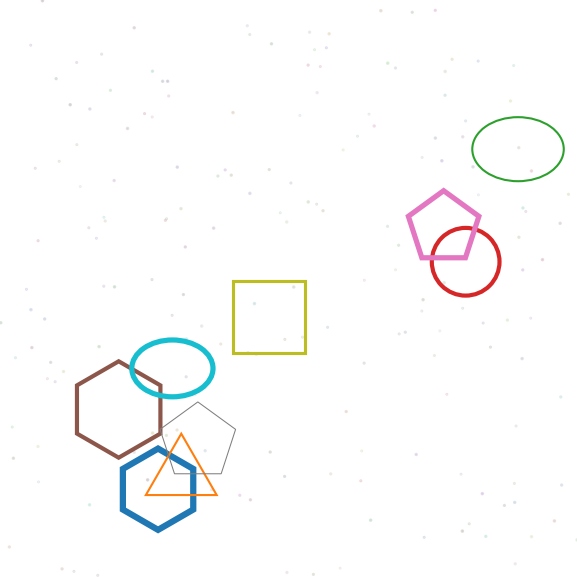[{"shape": "hexagon", "thickness": 3, "radius": 0.35, "center": [0.274, 0.152]}, {"shape": "triangle", "thickness": 1, "radius": 0.35, "center": [0.314, 0.177]}, {"shape": "oval", "thickness": 1, "radius": 0.4, "center": [0.897, 0.741]}, {"shape": "circle", "thickness": 2, "radius": 0.29, "center": [0.806, 0.546]}, {"shape": "hexagon", "thickness": 2, "radius": 0.42, "center": [0.206, 0.29]}, {"shape": "pentagon", "thickness": 2.5, "radius": 0.32, "center": [0.768, 0.605]}, {"shape": "pentagon", "thickness": 0.5, "radius": 0.34, "center": [0.343, 0.234]}, {"shape": "square", "thickness": 1.5, "radius": 0.31, "center": [0.466, 0.45]}, {"shape": "oval", "thickness": 2.5, "radius": 0.35, "center": [0.299, 0.361]}]